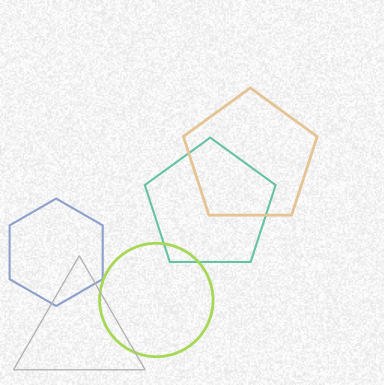[{"shape": "pentagon", "thickness": 1.5, "radius": 0.89, "center": [0.546, 0.464]}, {"shape": "hexagon", "thickness": 1.5, "radius": 0.7, "center": [0.146, 0.345]}, {"shape": "circle", "thickness": 2, "radius": 0.74, "center": [0.406, 0.221]}, {"shape": "pentagon", "thickness": 2, "radius": 0.91, "center": [0.65, 0.589]}, {"shape": "triangle", "thickness": 1, "radius": 0.99, "center": [0.206, 0.138]}]